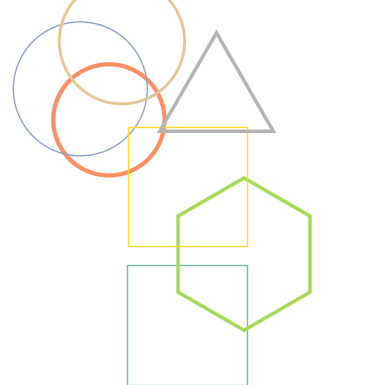[{"shape": "square", "thickness": 1, "radius": 0.78, "center": [0.485, 0.155]}, {"shape": "circle", "thickness": 3, "radius": 0.72, "center": [0.283, 0.689]}, {"shape": "circle", "thickness": 1, "radius": 0.87, "center": [0.209, 0.769]}, {"shape": "hexagon", "thickness": 2.5, "radius": 0.99, "center": [0.634, 0.34]}, {"shape": "square", "thickness": 1, "radius": 0.77, "center": [0.486, 0.515]}, {"shape": "circle", "thickness": 2, "radius": 0.81, "center": [0.317, 0.893]}, {"shape": "triangle", "thickness": 2.5, "radius": 0.85, "center": [0.562, 0.744]}]